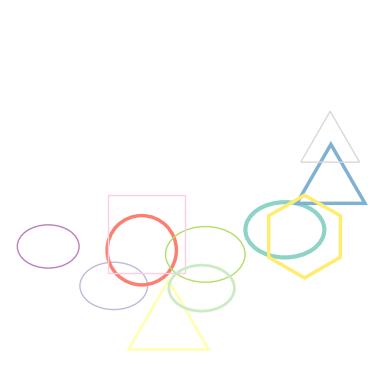[{"shape": "oval", "thickness": 3, "radius": 0.51, "center": [0.74, 0.403]}, {"shape": "triangle", "thickness": 2, "radius": 0.6, "center": [0.438, 0.152]}, {"shape": "oval", "thickness": 1, "radius": 0.44, "center": [0.295, 0.257]}, {"shape": "circle", "thickness": 2.5, "radius": 0.45, "center": [0.368, 0.35]}, {"shape": "triangle", "thickness": 2.5, "radius": 0.51, "center": [0.859, 0.523]}, {"shape": "oval", "thickness": 1, "radius": 0.52, "center": [0.533, 0.339]}, {"shape": "square", "thickness": 1, "radius": 0.5, "center": [0.381, 0.392]}, {"shape": "triangle", "thickness": 1, "radius": 0.44, "center": [0.858, 0.623]}, {"shape": "oval", "thickness": 1, "radius": 0.4, "center": [0.125, 0.36]}, {"shape": "oval", "thickness": 2, "radius": 0.43, "center": [0.524, 0.252]}, {"shape": "hexagon", "thickness": 2.5, "radius": 0.54, "center": [0.791, 0.386]}]